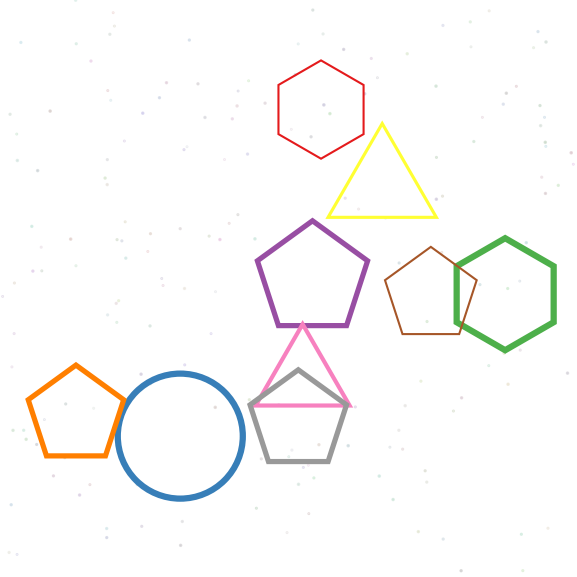[{"shape": "hexagon", "thickness": 1, "radius": 0.43, "center": [0.556, 0.809]}, {"shape": "circle", "thickness": 3, "radius": 0.54, "center": [0.312, 0.244]}, {"shape": "hexagon", "thickness": 3, "radius": 0.48, "center": [0.875, 0.49]}, {"shape": "pentagon", "thickness": 2.5, "radius": 0.5, "center": [0.541, 0.516]}, {"shape": "pentagon", "thickness": 2.5, "radius": 0.43, "center": [0.132, 0.28]}, {"shape": "triangle", "thickness": 1.5, "radius": 0.54, "center": [0.662, 0.677]}, {"shape": "pentagon", "thickness": 1, "radius": 0.42, "center": [0.746, 0.488]}, {"shape": "triangle", "thickness": 2, "radius": 0.47, "center": [0.524, 0.344]}, {"shape": "pentagon", "thickness": 2.5, "radius": 0.44, "center": [0.517, 0.271]}]